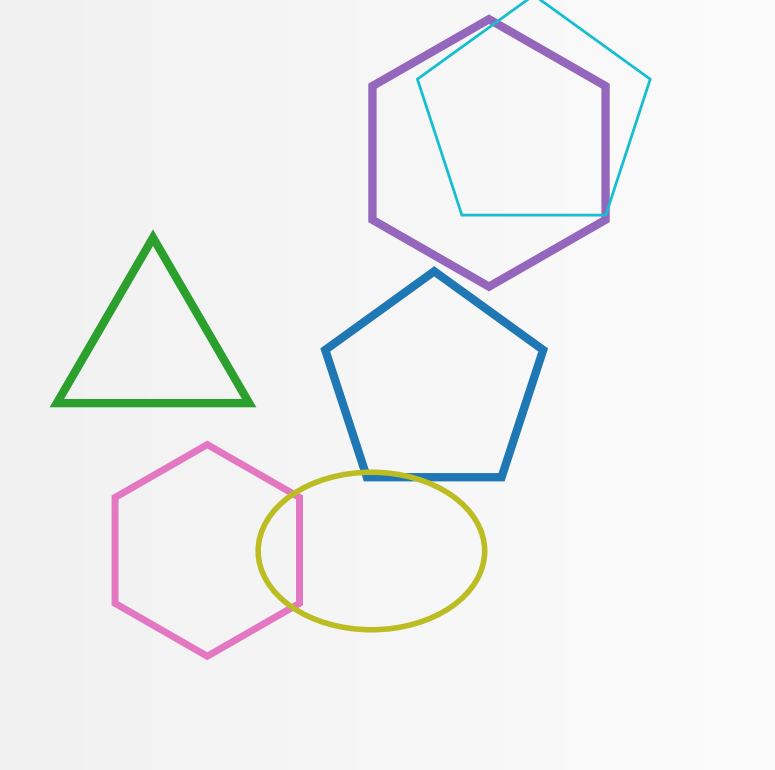[{"shape": "pentagon", "thickness": 3, "radius": 0.74, "center": [0.56, 0.5]}, {"shape": "triangle", "thickness": 3, "radius": 0.72, "center": [0.197, 0.548]}, {"shape": "hexagon", "thickness": 3, "radius": 0.87, "center": [0.631, 0.801]}, {"shape": "hexagon", "thickness": 2.5, "radius": 0.69, "center": [0.267, 0.285]}, {"shape": "oval", "thickness": 2, "radius": 0.73, "center": [0.479, 0.284]}, {"shape": "pentagon", "thickness": 1, "radius": 0.79, "center": [0.689, 0.848]}]